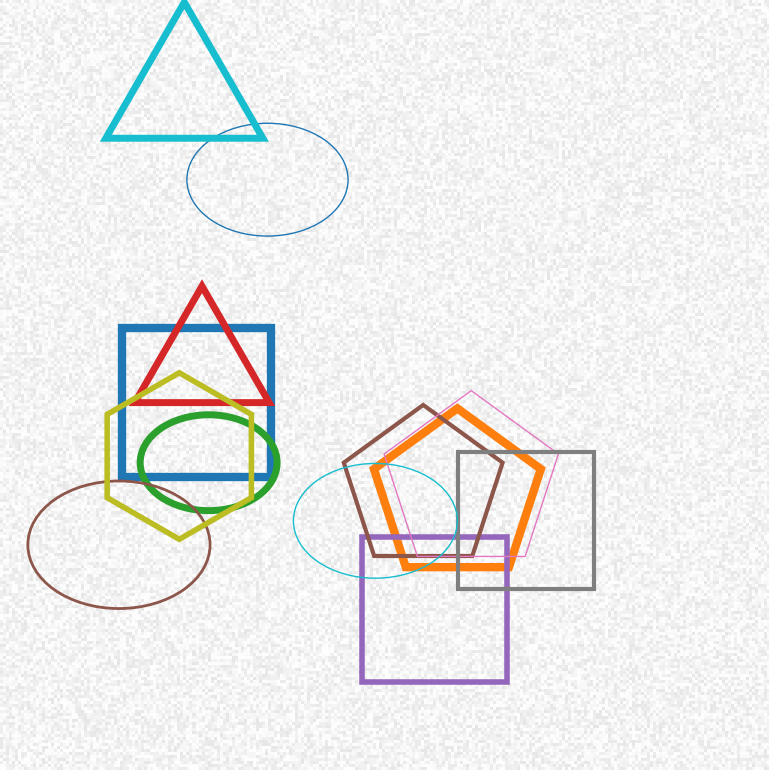[{"shape": "square", "thickness": 3, "radius": 0.48, "center": [0.255, 0.478]}, {"shape": "oval", "thickness": 0.5, "radius": 0.52, "center": [0.347, 0.767]}, {"shape": "pentagon", "thickness": 3, "radius": 0.57, "center": [0.594, 0.356]}, {"shape": "oval", "thickness": 2.5, "radius": 0.44, "center": [0.271, 0.399]}, {"shape": "triangle", "thickness": 2.5, "radius": 0.5, "center": [0.262, 0.528]}, {"shape": "square", "thickness": 2, "radius": 0.47, "center": [0.565, 0.208]}, {"shape": "oval", "thickness": 1, "radius": 0.59, "center": [0.154, 0.293]}, {"shape": "pentagon", "thickness": 1.5, "radius": 0.54, "center": [0.55, 0.366]}, {"shape": "pentagon", "thickness": 0.5, "radius": 0.6, "center": [0.612, 0.374]}, {"shape": "square", "thickness": 1.5, "radius": 0.44, "center": [0.683, 0.324]}, {"shape": "hexagon", "thickness": 2, "radius": 0.54, "center": [0.233, 0.408]}, {"shape": "triangle", "thickness": 2.5, "radius": 0.59, "center": [0.239, 0.879]}, {"shape": "oval", "thickness": 0.5, "radius": 0.53, "center": [0.487, 0.324]}]